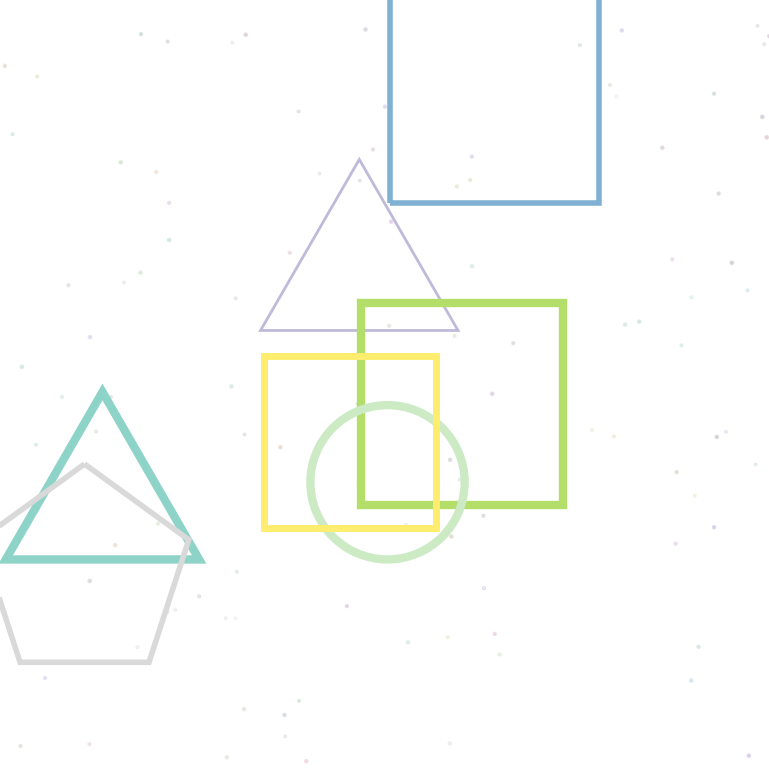[{"shape": "triangle", "thickness": 3, "radius": 0.72, "center": [0.133, 0.346]}, {"shape": "triangle", "thickness": 1, "radius": 0.74, "center": [0.467, 0.645]}, {"shape": "square", "thickness": 2, "radius": 0.68, "center": [0.642, 0.871]}, {"shape": "square", "thickness": 3, "radius": 0.66, "center": [0.6, 0.475]}, {"shape": "pentagon", "thickness": 2, "radius": 0.71, "center": [0.11, 0.255]}, {"shape": "circle", "thickness": 3, "radius": 0.5, "center": [0.503, 0.374]}, {"shape": "square", "thickness": 2.5, "radius": 0.56, "center": [0.454, 0.426]}]